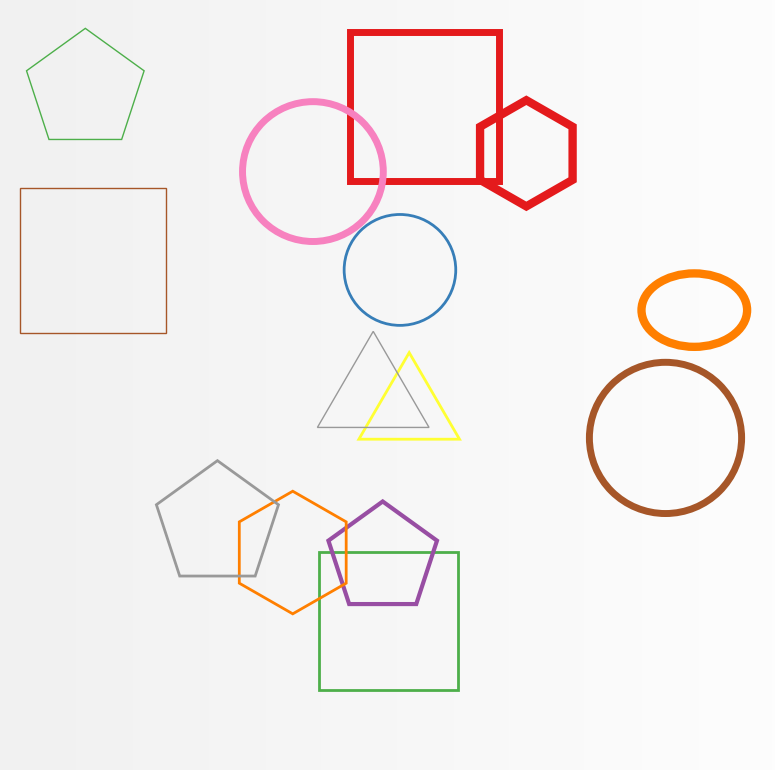[{"shape": "square", "thickness": 2.5, "radius": 0.48, "center": [0.548, 0.861]}, {"shape": "hexagon", "thickness": 3, "radius": 0.34, "center": [0.679, 0.801]}, {"shape": "circle", "thickness": 1, "radius": 0.36, "center": [0.516, 0.649]}, {"shape": "square", "thickness": 1, "radius": 0.45, "center": [0.501, 0.193]}, {"shape": "pentagon", "thickness": 0.5, "radius": 0.4, "center": [0.11, 0.883]}, {"shape": "pentagon", "thickness": 1.5, "radius": 0.37, "center": [0.494, 0.275]}, {"shape": "hexagon", "thickness": 1, "radius": 0.4, "center": [0.378, 0.282]}, {"shape": "oval", "thickness": 3, "radius": 0.34, "center": [0.896, 0.597]}, {"shape": "triangle", "thickness": 1, "radius": 0.37, "center": [0.528, 0.467]}, {"shape": "square", "thickness": 0.5, "radius": 0.47, "center": [0.12, 0.661]}, {"shape": "circle", "thickness": 2.5, "radius": 0.49, "center": [0.859, 0.431]}, {"shape": "circle", "thickness": 2.5, "radius": 0.45, "center": [0.404, 0.777]}, {"shape": "triangle", "thickness": 0.5, "radius": 0.42, "center": [0.482, 0.486]}, {"shape": "pentagon", "thickness": 1, "radius": 0.41, "center": [0.281, 0.319]}]